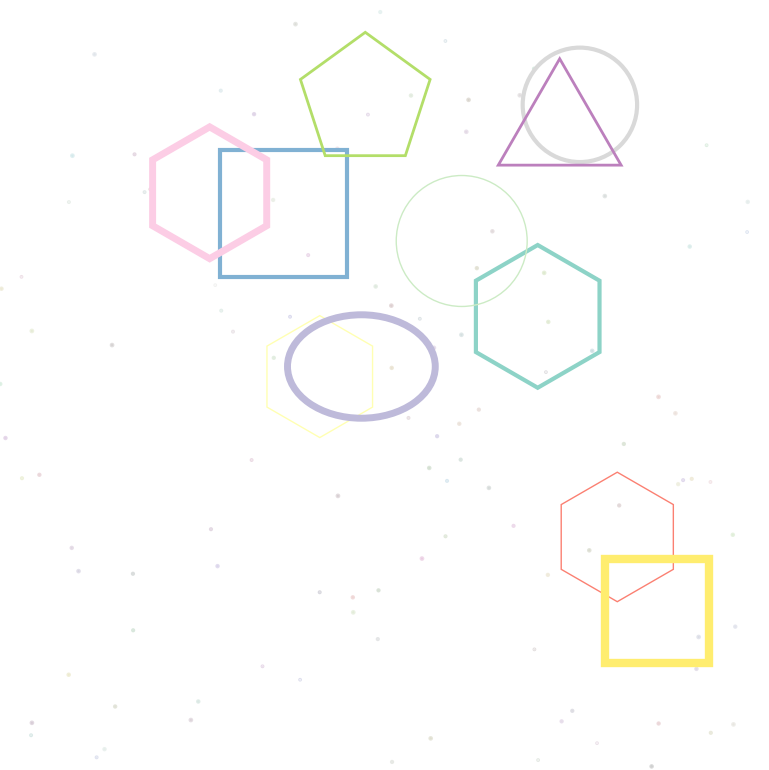[{"shape": "hexagon", "thickness": 1.5, "radius": 0.46, "center": [0.698, 0.589]}, {"shape": "hexagon", "thickness": 0.5, "radius": 0.4, "center": [0.415, 0.511]}, {"shape": "oval", "thickness": 2.5, "radius": 0.48, "center": [0.469, 0.524]}, {"shape": "hexagon", "thickness": 0.5, "radius": 0.42, "center": [0.802, 0.303]}, {"shape": "square", "thickness": 1.5, "radius": 0.41, "center": [0.369, 0.723]}, {"shape": "pentagon", "thickness": 1, "radius": 0.44, "center": [0.474, 0.869]}, {"shape": "hexagon", "thickness": 2.5, "radius": 0.43, "center": [0.272, 0.75]}, {"shape": "circle", "thickness": 1.5, "radius": 0.37, "center": [0.753, 0.864]}, {"shape": "triangle", "thickness": 1, "radius": 0.46, "center": [0.727, 0.832]}, {"shape": "circle", "thickness": 0.5, "radius": 0.43, "center": [0.6, 0.687]}, {"shape": "square", "thickness": 3, "radius": 0.34, "center": [0.853, 0.206]}]